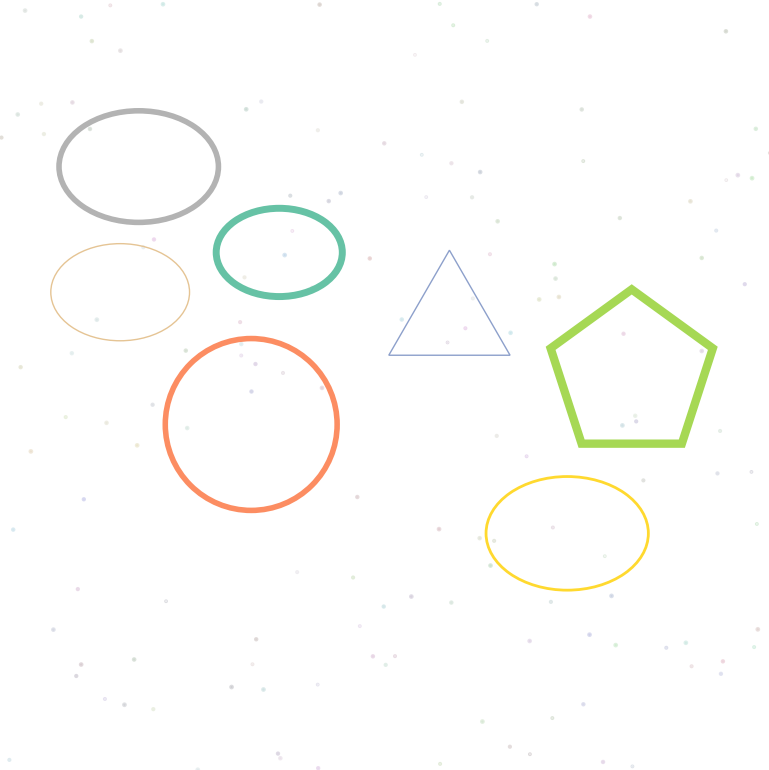[{"shape": "oval", "thickness": 2.5, "radius": 0.41, "center": [0.363, 0.672]}, {"shape": "circle", "thickness": 2, "radius": 0.56, "center": [0.326, 0.449]}, {"shape": "triangle", "thickness": 0.5, "radius": 0.45, "center": [0.584, 0.584]}, {"shape": "pentagon", "thickness": 3, "radius": 0.55, "center": [0.82, 0.513]}, {"shape": "oval", "thickness": 1, "radius": 0.53, "center": [0.737, 0.307]}, {"shape": "oval", "thickness": 0.5, "radius": 0.45, "center": [0.156, 0.621]}, {"shape": "oval", "thickness": 2, "radius": 0.52, "center": [0.18, 0.784]}]